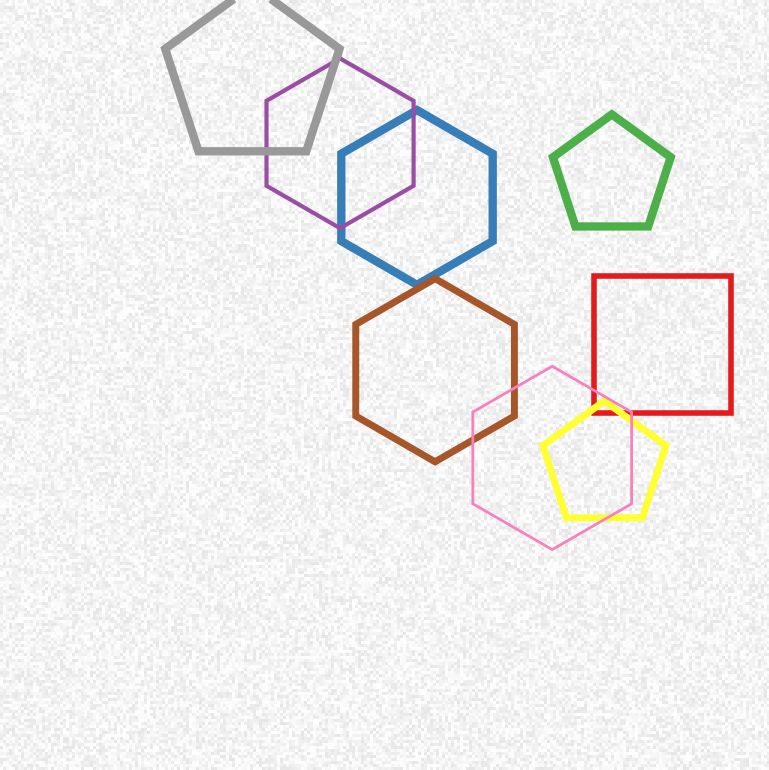[{"shape": "square", "thickness": 2, "radius": 0.44, "center": [0.86, 0.553]}, {"shape": "hexagon", "thickness": 3, "radius": 0.57, "center": [0.542, 0.744]}, {"shape": "pentagon", "thickness": 3, "radius": 0.4, "center": [0.795, 0.771]}, {"shape": "hexagon", "thickness": 1.5, "radius": 0.55, "center": [0.442, 0.814]}, {"shape": "pentagon", "thickness": 2.5, "radius": 0.42, "center": [0.785, 0.395]}, {"shape": "hexagon", "thickness": 2.5, "radius": 0.59, "center": [0.565, 0.519]}, {"shape": "hexagon", "thickness": 1, "radius": 0.6, "center": [0.717, 0.405]}, {"shape": "pentagon", "thickness": 3, "radius": 0.6, "center": [0.328, 0.9]}]